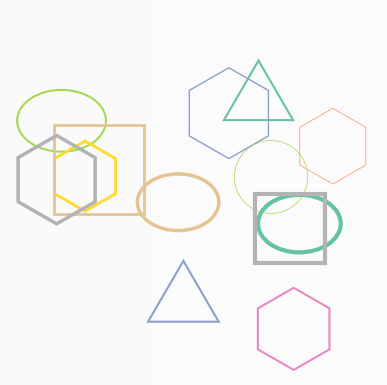[{"shape": "oval", "thickness": 3, "radius": 0.53, "center": [0.773, 0.419]}, {"shape": "triangle", "thickness": 1.5, "radius": 0.52, "center": [0.667, 0.74]}, {"shape": "hexagon", "thickness": 0.5, "radius": 0.49, "center": [0.859, 0.62]}, {"shape": "triangle", "thickness": 1.5, "radius": 0.53, "center": [0.473, 0.217]}, {"shape": "hexagon", "thickness": 1, "radius": 0.59, "center": [0.591, 0.706]}, {"shape": "hexagon", "thickness": 1.5, "radius": 0.53, "center": [0.758, 0.146]}, {"shape": "circle", "thickness": 0.5, "radius": 0.47, "center": [0.7, 0.54]}, {"shape": "oval", "thickness": 1.5, "radius": 0.57, "center": [0.159, 0.686]}, {"shape": "hexagon", "thickness": 2, "radius": 0.46, "center": [0.219, 0.543]}, {"shape": "square", "thickness": 2, "radius": 0.58, "center": [0.256, 0.56]}, {"shape": "oval", "thickness": 2.5, "radius": 0.53, "center": [0.46, 0.475]}, {"shape": "hexagon", "thickness": 2.5, "radius": 0.57, "center": [0.146, 0.533]}, {"shape": "square", "thickness": 3, "radius": 0.45, "center": [0.748, 0.407]}]